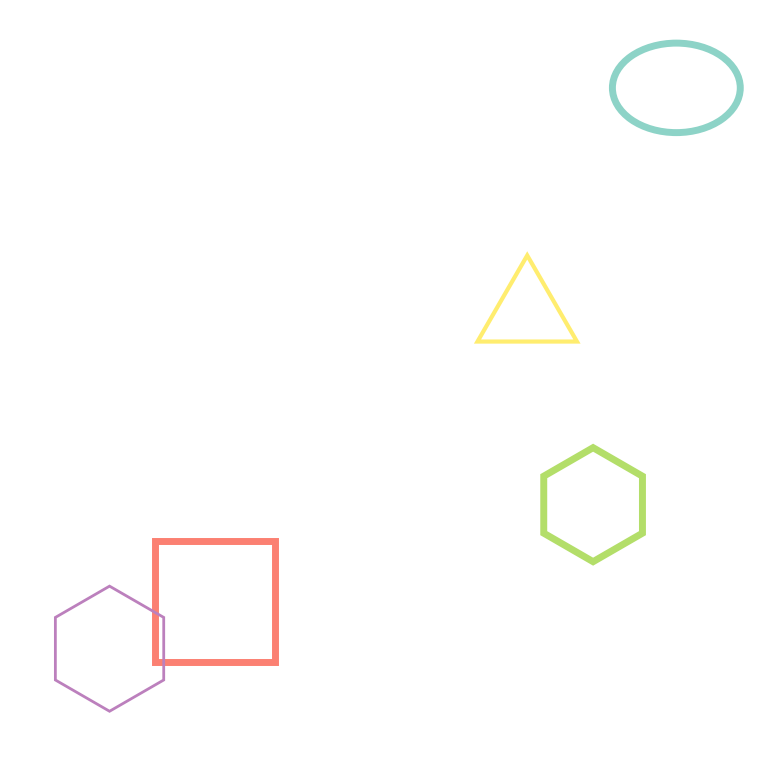[{"shape": "oval", "thickness": 2.5, "radius": 0.42, "center": [0.878, 0.886]}, {"shape": "square", "thickness": 2.5, "radius": 0.39, "center": [0.279, 0.219]}, {"shape": "hexagon", "thickness": 2.5, "radius": 0.37, "center": [0.77, 0.345]}, {"shape": "hexagon", "thickness": 1, "radius": 0.41, "center": [0.142, 0.158]}, {"shape": "triangle", "thickness": 1.5, "radius": 0.37, "center": [0.685, 0.594]}]